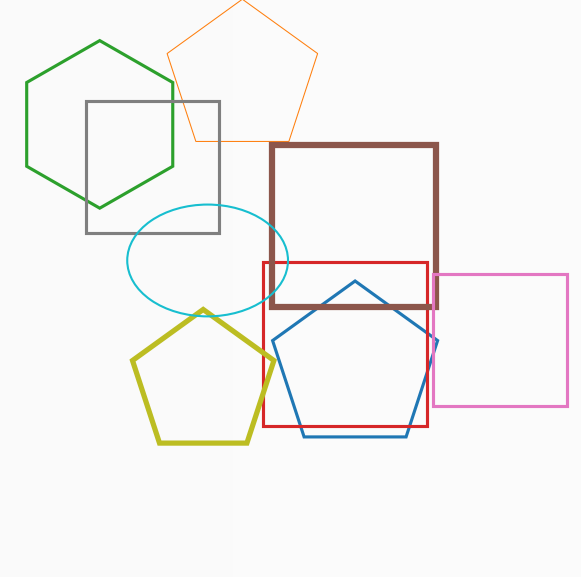[{"shape": "pentagon", "thickness": 1.5, "radius": 0.75, "center": [0.611, 0.363]}, {"shape": "pentagon", "thickness": 0.5, "radius": 0.68, "center": [0.417, 0.864]}, {"shape": "hexagon", "thickness": 1.5, "radius": 0.73, "center": [0.172, 0.784]}, {"shape": "square", "thickness": 1.5, "radius": 0.71, "center": [0.594, 0.404]}, {"shape": "square", "thickness": 3, "radius": 0.7, "center": [0.609, 0.607]}, {"shape": "square", "thickness": 1.5, "radius": 0.57, "center": [0.86, 0.41]}, {"shape": "square", "thickness": 1.5, "radius": 0.57, "center": [0.262, 0.71]}, {"shape": "pentagon", "thickness": 2.5, "radius": 0.64, "center": [0.35, 0.335]}, {"shape": "oval", "thickness": 1, "radius": 0.69, "center": [0.357, 0.548]}]